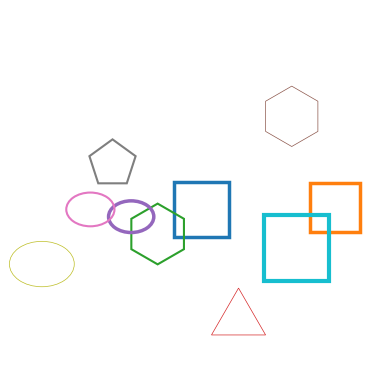[{"shape": "square", "thickness": 2.5, "radius": 0.35, "center": [0.523, 0.456]}, {"shape": "square", "thickness": 2.5, "radius": 0.32, "center": [0.871, 0.461]}, {"shape": "hexagon", "thickness": 1.5, "radius": 0.39, "center": [0.409, 0.392]}, {"shape": "triangle", "thickness": 0.5, "radius": 0.41, "center": [0.62, 0.171]}, {"shape": "oval", "thickness": 2.5, "radius": 0.29, "center": [0.341, 0.437]}, {"shape": "hexagon", "thickness": 0.5, "radius": 0.39, "center": [0.758, 0.698]}, {"shape": "oval", "thickness": 1.5, "radius": 0.31, "center": [0.235, 0.456]}, {"shape": "pentagon", "thickness": 1.5, "radius": 0.32, "center": [0.292, 0.575]}, {"shape": "oval", "thickness": 0.5, "radius": 0.42, "center": [0.109, 0.314]}, {"shape": "square", "thickness": 3, "radius": 0.42, "center": [0.771, 0.356]}]